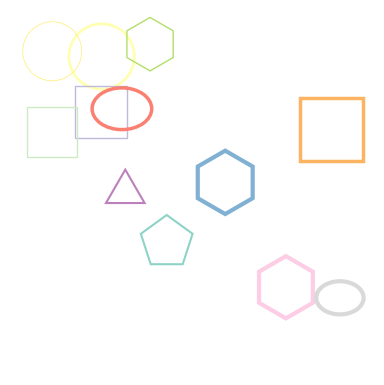[{"shape": "pentagon", "thickness": 1.5, "radius": 0.35, "center": [0.433, 0.371]}, {"shape": "circle", "thickness": 2, "radius": 0.42, "center": [0.264, 0.853]}, {"shape": "square", "thickness": 1, "radius": 0.34, "center": [0.262, 0.709]}, {"shape": "oval", "thickness": 2.5, "radius": 0.39, "center": [0.317, 0.718]}, {"shape": "hexagon", "thickness": 3, "radius": 0.41, "center": [0.585, 0.526]}, {"shape": "square", "thickness": 2.5, "radius": 0.41, "center": [0.862, 0.664]}, {"shape": "hexagon", "thickness": 1, "radius": 0.35, "center": [0.39, 0.885]}, {"shape": "hexagon", "thickness": 3, "radius": 0.4, "center": [0.743, 0.254]}, {"shape": "oval", "thickness": 3, "radius": 0.31, "center": [0.883, 0.226]}, {"shape": "triangle", "thickness": 1.5, "radius": 0.29, "center": [0.325, 0.502]}, {"shape": "square", "thickness": 1, "radius": 0.32, "center": [0.136, 0.657]}, {"shape": "circle", "thickness": 0.5, "radius": 0.38, "center": [0.136, 0.867]}]